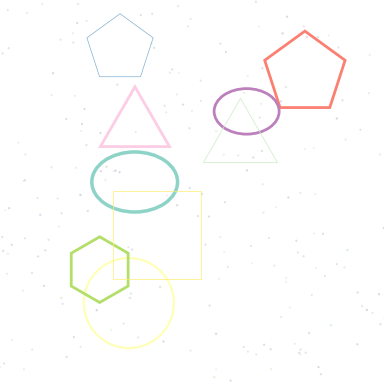[{"shape": "oval", "thickness": 2.5, "radius": 0.56, "center": [0.35, 0.527]}, {"shape": "circle", "thickness": 1.5, "radius": 0.58, "center": [0.335, 0.213]}, {"shape": "pentagon", "thickness": 2, "radius": 0.55, "center": [0.792, 0.809]}, {"shape": "pentagon", "thickness": 0.5, "radius": 0.45, "center": [0.312, 0.874]}, {"shape": "hexagon", "thickness": 2, "radius": 0.43, "center": [0.259, 0.3]}, {"shape": "triangle", "thickness": 2, "radius": 0.52, "center": [0.35, 0.671]}, {"shape": "oval", "thickness": 2, "radius": 0.42, "center": [0.641, 0.711]}, {"shape": "triangle", "thickness": 0.5, "radius": 0.56, "center": [0.625, 0.633]}, {"shape": "square", "thickness": 0.5, "radius": 0.58, "center": [0.408, 0.389]}]